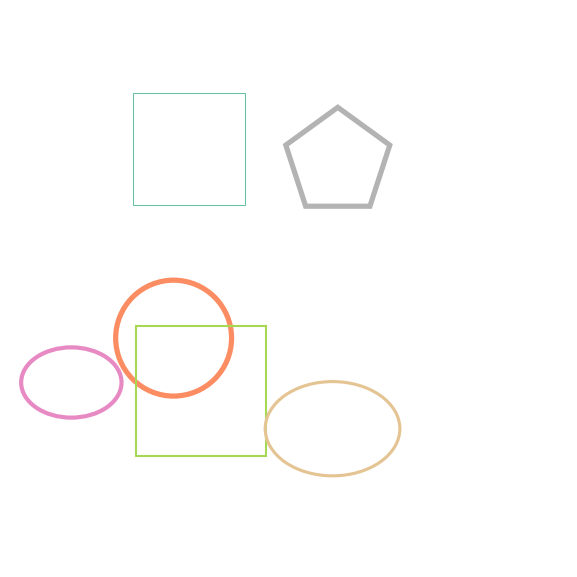[{"shape": "square", "thickness": 0.5, "radius": 0.48, "center": [0.327, 0.741]}, {"shape": "circle", "thickness": 2.5, "radius": 0.5, "center": [0.301, 0.414]}, {"shape": "oval", "thickness": 2, "radius": 0.43, "center": [0.124, 0.337]}, {"shape": "square", "thickness": 1, "radius": 0.56, "center": [0.348, 0.321]}, {"shape": "oval", "thickness": 1.5, "radius": 0.58, "center": [0.576, 0.257]}, {"shape": "pentagon", "thickness": 2.5, "radius": 0.47, "center": [0.585, 0.719]}]